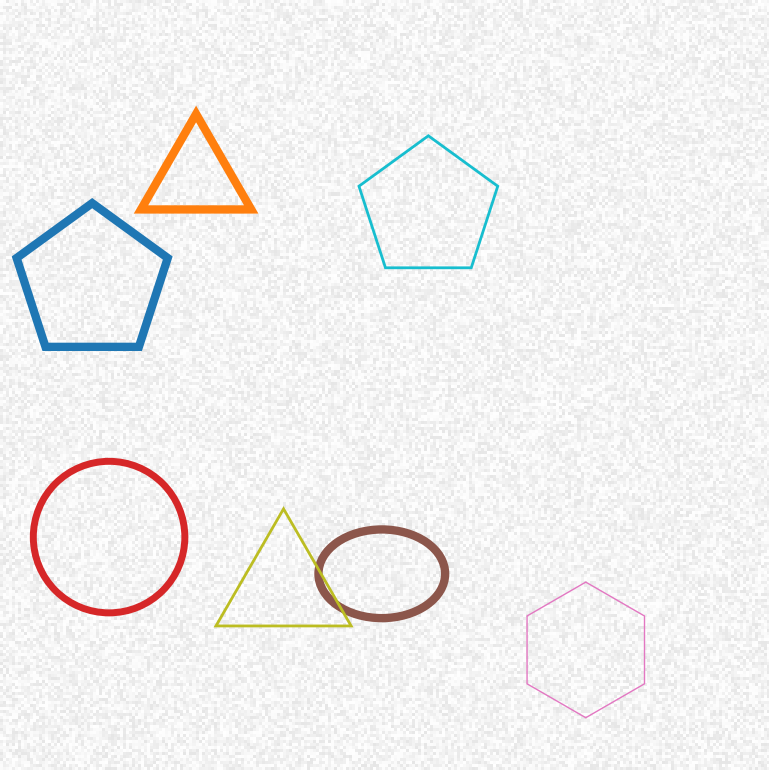[{"shape": "pentagon", "thickness": 3, "radius": 0.52, "center": [0.12, 0.633]}, {"shape": "triangle", "thickness": 3, "radius": 0.41, "center": [0.255, 0.769]}, {"shape": "circle", "thickness": 2.5, "radius": 0.49, "center": [0.142, 0.302]}, {"shape": "oval", "thickness": 3, "radius": 0.41, "center": [0.496, 0.255]}, {"shape": "hexagon", "thickness": 0.5, "radius": 0.44, "center": [0.761, 0.156]}, {"shape": "triangle", "thickness": 1, "radius": 0.51, "center": [0.368, 0.238]}, {"shape": "pentagon", "thickness": 1, "radius": 0.47, "center": [0.556, 0.729]}]